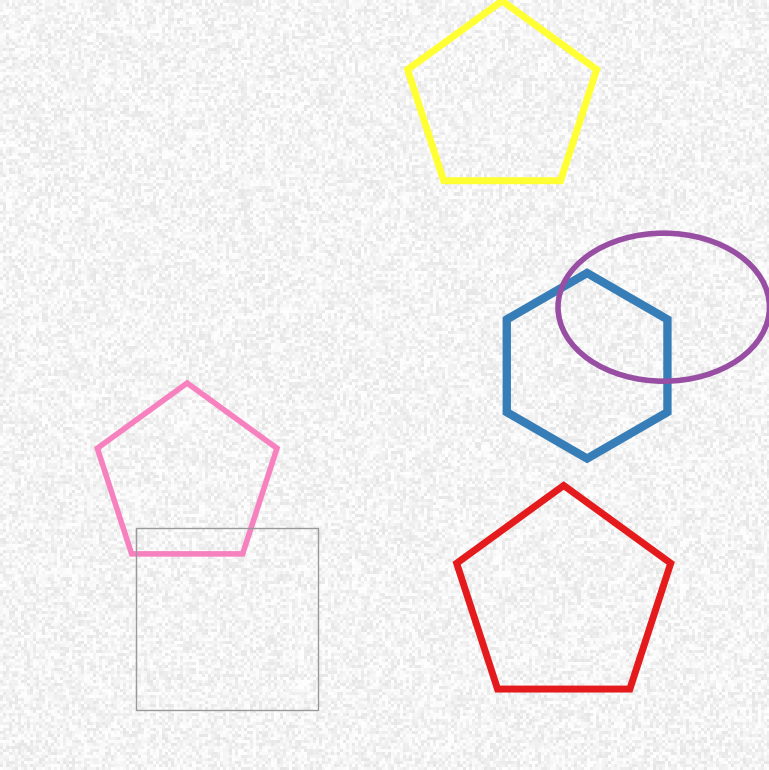[{"shape": "pentagon", "thickness": 2.5, "radius": 0.73, "center": [0.732, 0.223]}, {"shape": "hexagon", "thickness": 3, "radius": 0.6, "center": [0.762, 0.525]}, {"shape": "oval", "thickness": 2, "radius": 0.69, "center": [0.862, 0.601]}, {"shape": "pentagon", "thickness": 2.5, "radius": 0.65, "center": [0.652, 0.87]}, {"shape": "pentagon", "thickness": 2, "radius": 0.61, "center": [0.243, 0.38]}, {"shape": "square", "thickness": 0.5, "radius": 0.59, "center": [0.294, 0.197]}]